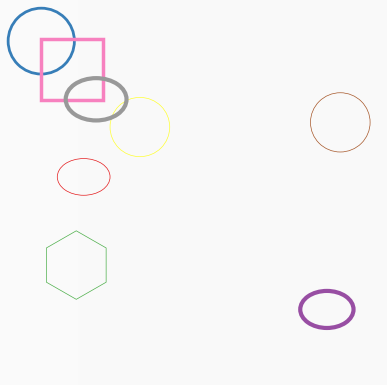[{"shape": "oval", "thickness": 0.5, "radius": 0.34, "center": [0.216, 0.54]}, {"shape": "circle", "thickness": 2, "radius": 0.43, "center": [0.106, 0.893]}, {"shape": "hexagon", "thickness": 0.5, "radius": 0.44, "center": [0.197, 0.311]}, {"shape": "oval", "thickness": 3, "radius": 0.34, "center": [0.844, 0.196]}, {"shape": "circle", "thickness": 0.5, "radius": 0.38, "center": [0.361, 0.67]}, {"shape": "circle", "thickness": 0.5, "radius": 0.38, "center": [0.878, 0.682]}, {"shape": "square", "thickness": 2.5, "radius": 0.4, "center": [0.186, 0.82]}, {"shape": "oval", "thickness": 3, "radius": 0.39, "center": [0.248, 0.742]}]